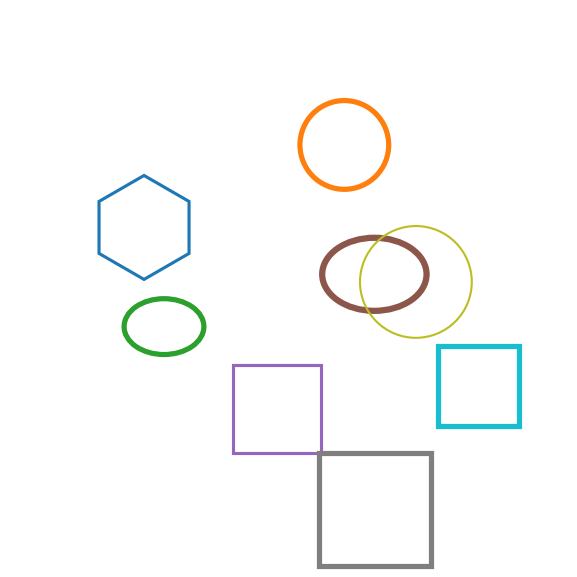[{"shape": "hexagon", "thickness": 1.5, "radius": 0.45, "center": [0.249, 0.605]}, {"shape": "circle", "thickness": 2.5, "radius": 0.38, "center": [0.596, 0.748]}, {"shape": "oval", "thickness": 2.5, "radius": 0.35, "center": [0.284, 0.434]}, {"shape": "square", "thickness": 1.5, "radius": 0.38, "center": [0.48, 0.291]}, {"shape": "oval", "thickness": 3, "radius": 0.45, "center": [0.648, 0.524]}, {"shape": "square", "thickness": 2.5, "radius": 0.49, "center": [0.65, 0.117]}, {"shape": "circle", "thickness": 1, "radius": 0.48, "center": [0.72, 0.511]}, {"shape": "square", "thickness": 2.5, "radius": 0.35, "center": [0.829, 0.33]}]